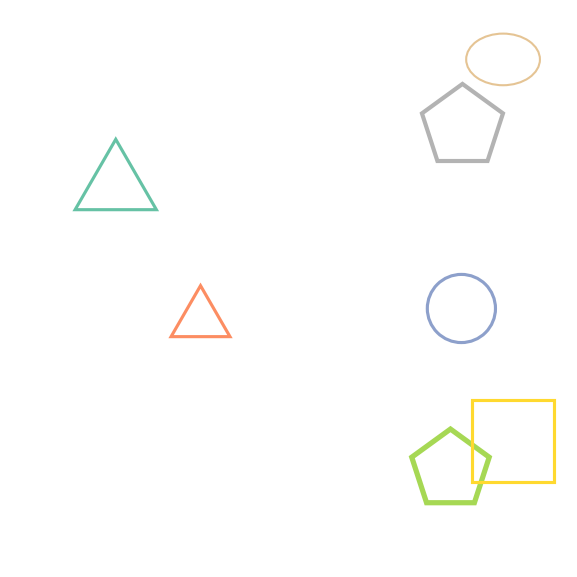[{"shape": "triangle", "thickness": 1.5, "radius": 0.41, "center": [0.2, 0.677]}, {"shape": "triangle", "thickness": 1.5, "radius": 0.29, "center": [0.347, 0.446]}, {"shape": "circle", "thickness": 1.5, "radius": 0.3, "center": [0.799, 0.465]}, {"shape": "pentagon", "thickness": 2.5, "radius": 0.35, "center": [0.78, 0.186]}, {"shape": "square", "thickness": 1.5, "radius": 0.36, "center": [0.888, 0.236]}, {"shape": "oval", "thickness": 1, "radius": 0.32, "center": [0.871, 0.896]}, {"shape": "pentagon", "thickness": 2, "radius": 0.37, "center": [0.801, 0.78]}]